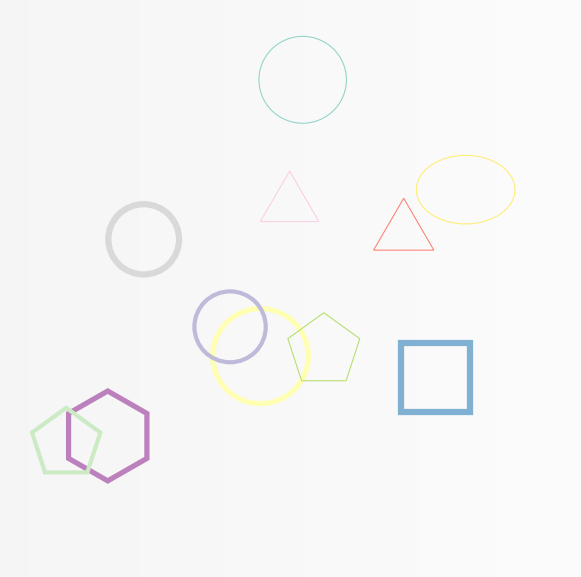[{"shape": "circle", "thickness": 0.5, "radius": 0.38, "center": [0.521, 0.861]}, {"shape": "circle", "thickness": 2.5, "radius": 0.41, "center": [0.448, 0.382]}, {"shape": "circle", "thickness": 2, "radius": 0.31, "center": [0.396, 0.433]}, {"shape": "triangle", "thickness": 0.5, "radius": 0.3, "center": [0.695, 0.596]}, {"shape": "square", "thickness": 3, "radius": 0.3, "center": [0.75, 0.346]}, {"shape": "pentagon", "thickness": 0.5, "radius": 0.33, "center": [0.557, 0.392]}, {"shape": "triangle", "thickness": 0.5, "radius": 0.29, "center": [0.498, 0.645]}, {"shape": "circle", "thickness": 3, "radius": 0.3, "center": [0.247, 0.585]}, {"shape": "hexagon", "thickness": 2.5, "radius": 0.39, "center": [0.185, 0.244]}, {"shape": "pentagon", "thickness": 2, "radius": 0.31, "center": [0.114, 0.231]}, {"shape": "oval", "thickness": 0.5, "radius": 0.42, "center": [0.801, 0.671]}]